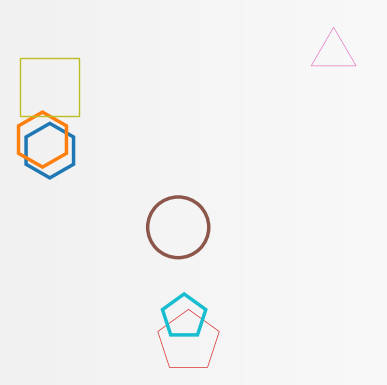[{"shape": "hexagon", "thickness": 2.5, "radius": 0.35, "center": [0.129, 0.609]}, {"shape": "hexagon", "thickness": 2.5, "radius": 0.36, "center": [0.11, 0.637]}, {"shape": "pentagon", "thickness": 0.5, "radius": 0.42, "center": [0.487, 0.113]}, {"shape": "circle", "thickness": 2.5, "radius": 0.39, "center": [0.46, 0.41]}, {"shape": "triangle", "thickness": 0.5, "radius": 0.33, "center": [0.861, 0.862]}, {"shape": "square", "thickness": 1, "radius": 0.38, "center": [0.127, 0.774]}, {"shape": "pentagon", "thickness": 2.5, "radius": 0.29, "center": [0.475, 0.178]}]